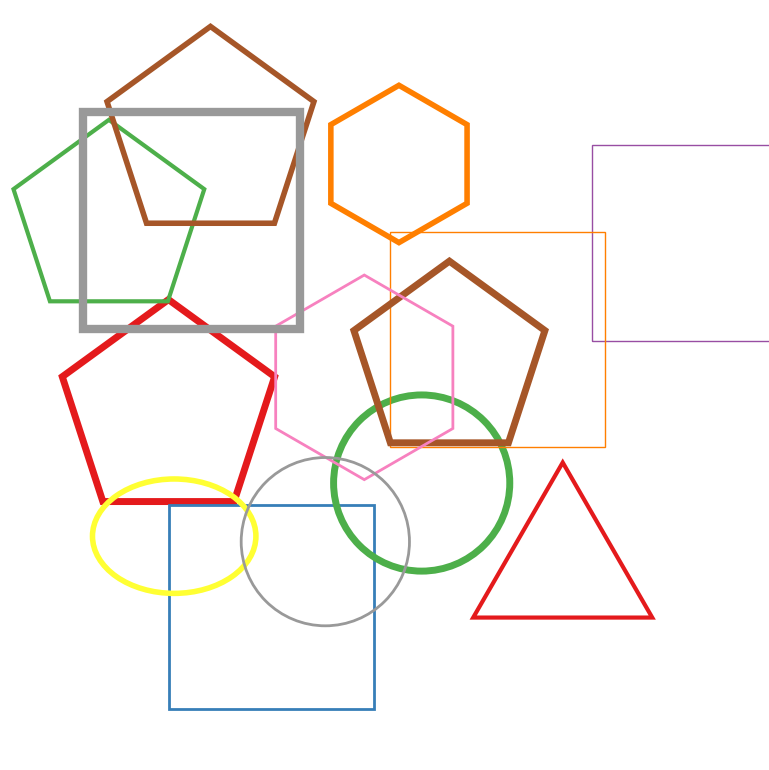[{"shape": "triangle", "thickness": 1.5, "radius": 0.67, "center": [0.731, 0.265]}, {"shape": "pentagon", "thickness": 2.5, "radius": 0.73, "center": [0.219, 0.466]}, {"shape": "square", "thickness": 1, "radius": 0.66, "center": [0.353, 0.212]}, {"shape": "circle", "thickness": 2.5, "radius": 0.57, "center": [0.548, 0.373]}, {"shape": "pentagon", "thickness": 1.5, "radius": 0.65, "center": [0.141, 0.714]}, {"shape": "square", "thickness": 0.5, "radius": 0.64, "center": [0.896, 0.684]}, {"shape": "square", "thickness": 0.5, "radius": 0.7, "center": [0.646, 0.559]}, {"shape": "hexagon", "thickness": 2, "radius": 0.51, "center": [0.518, 0.787]}, {"shape": "oval", "thickness": 2, "radius": 0.53, "center": [0.226, 0.304]}, {"shape": "pentagon", "thickness": 2.5, "radius": 0.65, "center": [0.584, 0.53]}, {"shape": "pentagon", "thickness": 2, "radius": 0.71, "center": [0.273, 0.824]}, {"shape": "hexagon", "thickness": 1, "radius": 0.66, "center": [0.473, 0.51]}, {"shape": "circle", "thickness": 1, "radius": 0.55, "center": [0.423, 0.297]}, {"shape": "square", "thickness": 3, "radius": 0.71, "center": [0.249, 0.713]}]